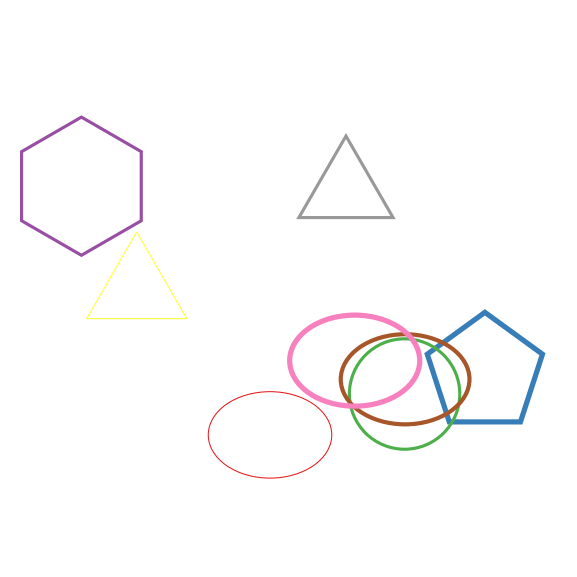[{"shape": "oval", "thickness": 0.5, "radius": 0.53, "center": [0.468, 0.246]}, {"shape": "pentagon", "thickness": 2.5, "radius": 0.52, "center": [0.84, 0.353]}, {"shape": "circle", "thickness": 1.5, "radius": 0.48, "center": [0.701, 0.317]}, {"shape": "hexagon", "thickness": 1.5, "radius": 0.6, "center": [0.141, 0.677]}, {"shape": "triangle", "thickness": 0.5, "radius": 0.5, "center": [0.237, 0.497]}, {"shape": "oval", "thickness": 2, "radius": 0.56, "center": [0.701, 0.342]}, {"shape": "oval", "thickness": 2.5, "radius": 0.56, "center": [0.614, 0.375]}, {"shape": "triangle", "thickness": 1.5, "radius": 0.47, "center": [0.599, 0.669]}]